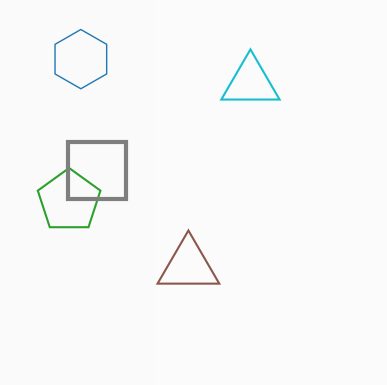[{"shape": "hexagon", "thickness": 1, "radius": 0.38, "center": [0.209, 0.846]}, {"shape": "pentagon", "thickness": 1.5, "radius": 0.42, "center": [0.178, 0.479]}, {"shape": "triangle", "thickness": 1.5, "radius": 0.46, "center": [0.486, 0.309]}, {"shape": "square", "thickness": 3, "radius": 0.37, "center": [0.25, 0.557]}, {"shape": "triangle", "thickness": 1.5, "radius": 0.43, "center": [0.646, 0.785]}]